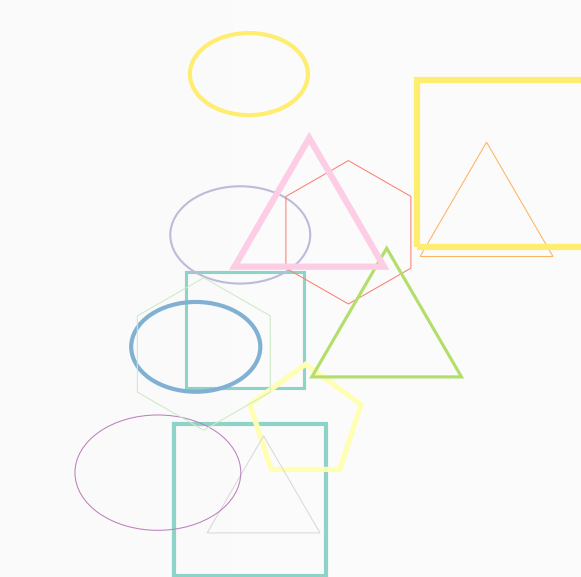[{"shape": "square", "thickness": 2, "radius": 0.66, "center": [0.43, 0.133]}, {"shape": "square", "thickness": 1.5, "radius": 0.51, "center": [0.421, 0.428]}, {"shape": "pentagon", "thickness": 2.5, "radius": 0.5, "center": [0.526, 0.268]}, {"shape": "oval", "thickness": 1, "radius": 0.6, "center": [0.413, 0.592]}, {"shape": "hexagon", "thickness": 0.5, "radius": 0.62, "center": [0.599, 0.597]}, {"shape": "oval", "thickness": 2, "radius": 0.56, "center": [0.337, 0.399]}, {"shape": "triangle", "thickness": 0.5, "radius": 0.66, "center": [0.837, 0.621]}, {"shape": "triangle", "thickness": 1.5, "radius": 0.74, "center": [0.665, 0.421]}, {"shape": "triangle", "thickness": 3, "radius": 0.74, "center": [0.532, 0.612]}, {"shape": "triangle", "thickness": 0.5, "radius": 0.56, "center": [0.453, 0.132]}, {"shape": "oval", "thickness": 0.5, "radius": 0.71, "center": [0.272, 0.181]}, {"shape": "hexagon", "thickness": 0.5, "radius": 0.66, "center": [0.351, 0.386]}, {"shape": "oval", "thickness": 2, "radius": 0.51, "center": [0.428, 0.871]}, {"shape": "square", "thickness": 3, "radius": 0.72, "center": [0.862, 0.715]}]